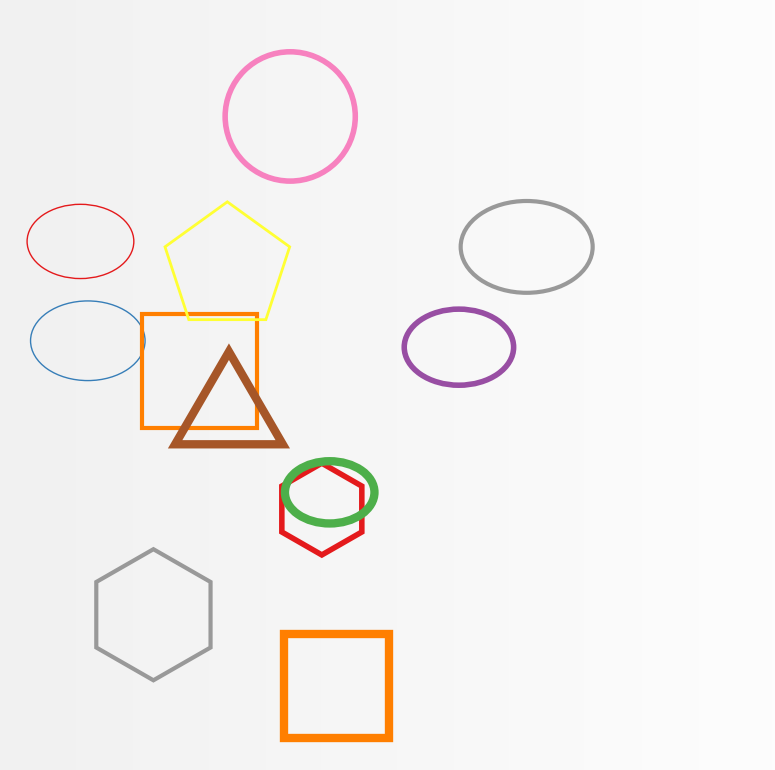[{"shape": "oval", "thickness": 0.5, "radius": 0.34, "center": [0.104, 0.686]}, {"shape": "hexagon", "thickness": 2, "radius": 0.3, "center": [0.415, 0.339]}, {"shape": "oval", "thickness": 0.5, "radius": 0.37, "center": [0.113, 0.557]}, {"shape": "oval", "thickness": 3, "radius": 0.29, "center": [0.425, 0.361]}, {"shape": "oval", "thickness": 2, "radius": 0.35, "center": [0.592, 0.549]}, {"shape": "square", "thickness": 3, "radius": 0.34, "center": [0.434, 0.109]}, {"shape": "square", "thickness": 1.5, "radius": 0.37, "center": [0.258, 0.518]}, {"shape": "pentagon", "thickness": 1, "radius": 0.42, "center": [0.293, 0.653]}, {"shape": "triangle", "thickness": 3, "radius": 0.4, "center": [0.295, 0.463]}, {"shape": "circle", "thickness": 2, "radius": 0.42, "center": [0.374, 0.849]}, {"shape": "hexagon", "thickness": 1.5, "radius": 0.43, "center": [0.198, 0.202]}, {"shape": "oval", "thickness": 1.5, "radius": 0.43, "center": [0.68, 0.679]}]